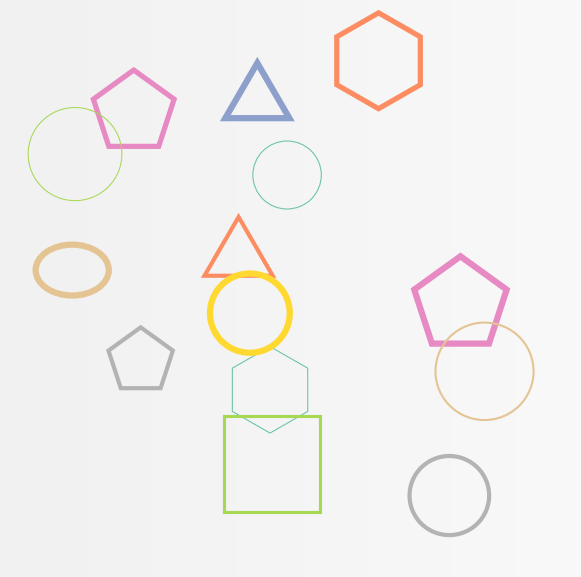[{"shape": "hexagon", "thickness": 0.5, "radius": 0.37, "center": [0.465, 0.324]}, {"shape": "circle", "thickness": 0.5, "radius": 0.29, "center": [0.494, 0.696]}, {"shape": "triangle", "thickness": 2, "radius": 0.34, "center": [0.41, 0.556]}, {"shape": "hexagon", "thickness": 2.5, "radius": 0.41, "center": [0.651, 0.894]}, {"shape": "triangle", "thickness": 3, "radius": 0.32, "center": [0.443, 0.826]}, {"shape": "pentagon", "thickness": 3, "radius": 0.42, "center": [0.792, 0.472]}, {"shape": "pentagon", "thickness": 2.5, "radius": 0.37, "center": [0.23, 0.805]}, {"shape": "circle", "thickness": 0.5, "radius": 0.4, "center": [0.129, 0.732]}, {"shape": "square", "thickness": 1.5, "radius": 0.42, "center": [0.468, 0.196]}, {"shape": "circle", "thickness": 3, "radius": 0.34, "center": [0.43, 0.457]}, {"shape": "circle", "thickness": 1, "radius": 0.42, "center": [0.834, 0.356]}, {"shape": "oval", "thickness": 3, "radius": 0.31, "center": [0.124, 0.531]}, {"shape": "pentagon", "thickness": 2, "radius": 0.29, "center": [0.242, 0.374]}, {"shape": "circle", "thickness": 2, "radius": 0.34, "center": [0.773, 0.141]}]